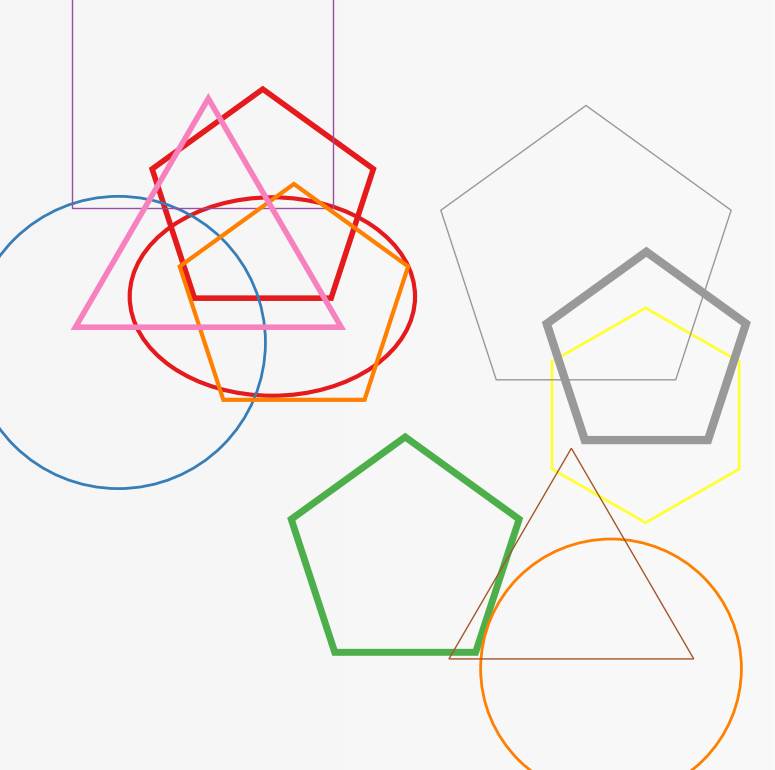[{"shape": "pentagon", "thickness": 2, "radius": 0.75, "center": [0.339, 0.734]}, {"shape": "oval", "thickness": 1.5, "radius": 0.92, "center": [0.351, 0.615]}, {"shape": "circle", "thickness": 1, "radius": 0.95, "center": [0.153, 0.555]}, {"shape": "pentagon", "thickness": 2.5, "radius": 0.77, "center": [0.523, 0.278]}, {"shape": "square", "thickness": 0.5, "radius": 0.84, "center": [0.262, 0.898]}, {"shape": "circle", "thickness": 1, "radius": 0.84, "center": [0.788, 0.132]}, {"shape": "pentagon", "thickness": 1.5, "radius": 0.77, "center": [0.379, 0.606]}, {"shape": "hexagon", "thickness": 1, "radius": 0.7, "center": [0.833, 0.461]}, {"shape": "triangle", "thickness": 0.5, "radius": 0.91, "center": [0.737, 0.235]}, {"shape": "triangle", "thickness": 2, "radius": 0.99, "center": [0.269, 0.674]}, {"shape": "pentagon", "thickness": 0.5, "radius": 0.98, "center": [0.756, 0.666]}, {"shape": "pentagon", "thickness": 3, "radius": 0.68, "center": [0.834, 0.538]}]